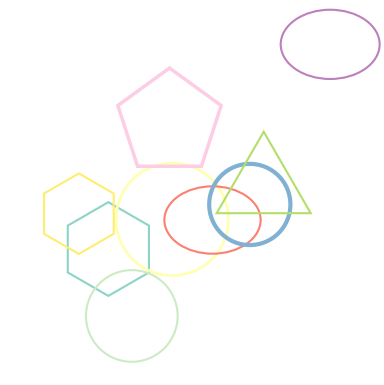[{"shape": "hexagon", "thickness": 1.5, "radius": 0.61, "center": [0.281, 0.353]}, {"shape": "circle", "thickness": 2, "radius": 0.73, "center": [0.447, 0.43]}, {"shape": "oval", "thickness": 1.5, "radius": 0.63, "center": [0.552, 0.429]}, {"shape": "circle", "thickness": 3, "radius": 0.53, "center": [0.649, 0.469]}, {"shape": "triangle", "thickness": 1.5, "radius": 0.71, "center": [0.685, 0.517]}, {"shape": "pentagon", "thickness": 2.5, "radius": 0.71, "center": [0.44, 0.682]}, {"shape": "oval", "thickness": 1.5, "radius": 0.64, "center": [0.858, 0.885]}, {"shape": "circle", "thickness": 1.5, "radius": 0.6, "center": [0.342, 0.179]}, {"shape": "hexagon", "thickness": 1.5, "radius": 0.52, "center": [0.205, 0.445]}]